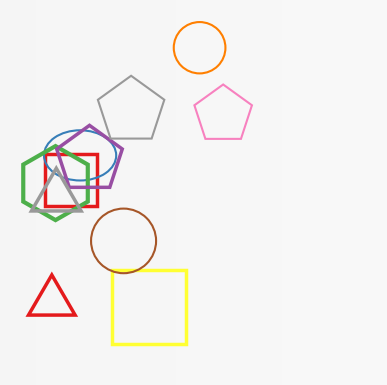[{"shape": "triangle", "thickness": 2.5, "radius": 0.35, "center": [0.134, 0.216]}, {"shape": "square", "thickness": 2.5, "radius": 0.34, "center": [0.183, 0.532]}, {"shape": "oval", "thickness": 1.5, "radius": 0.47, "center": [0.207, 0.596]}, {"shape": "hexagon", "thickness": 3, "radius": 0.48, "center": [0.143, 0.524]}, {"shape": "pentagon", "thickness": 2.5, "radius": 0.44, "center": [0.231, 0.585]}, {"shape": "circle", "thickness": 1.5, "radius": 0.33, "center": [0.515, 0.876]}, {"shape": "square", "thickness": 2.5, "radius": 0.48, "center": [0.385, 0.201]}, {"shape": "circle", "thickness": 1.5, "radius": 0.42, "center": [0.319, 0.374]}, {"shape": "pentagon", "thickness": 1.5, "radius": 0.39, "center": [0.576, 0.702]}, {"shape": "pentagon", "thickness": 1.5, "radius": 0.45, "center": [0.338, 0.713]}, {"shape": "triangle", "thickness": 2.5, "radius": 0.37, "center": [0.145, 0.489]}]